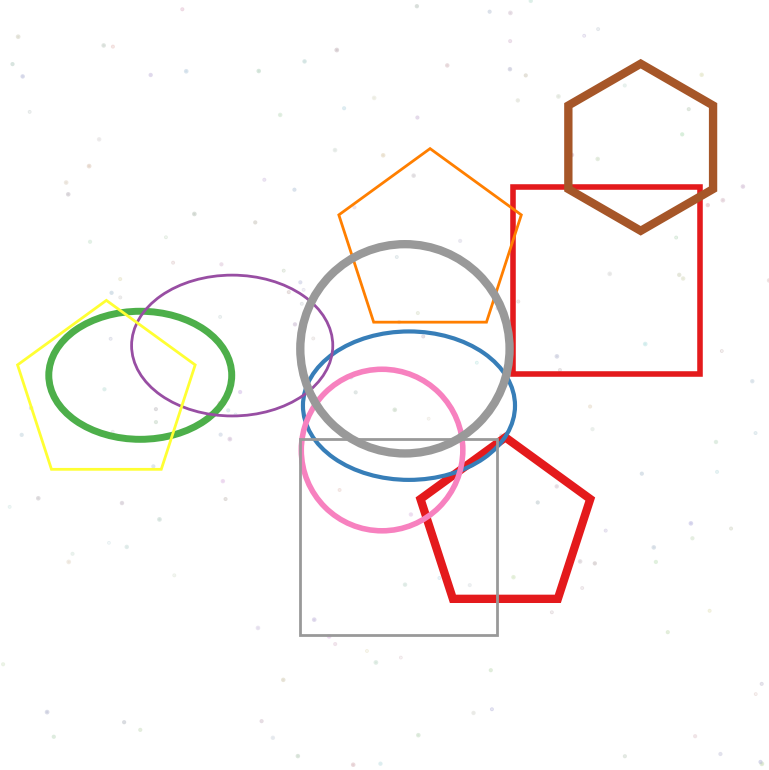[{"shape": "square", "thickness": 2, "radius": 0.61, "center": [0.788, 0.636]}, {"shape": "pentagon", "thickness": 3, "radius": 0.58, "center": [0.656, 0.316]}, {"shape": "oval", "thickness": 1.5, "radius": 0.69, "center": [0.531, 0.473]}, {"shape": "oval", "thickness": 2.5, "radius": 0.59, "center": [0.182, 0.513]}, {"shape": "oval", "thickness": 1, "radius": 0.65, "center": [0.302, 0.551]}, {"shape": "pentagon", "thickness": 1, "radius": 0.62, "center": [0.559, 0.682]}, {"shape": "pentagon", "thickness": 1, "radius": 0.61, "center": [0.138, 0.489]}, {"shape": "hexagon", "thickness": 3, "radius": 0.54, "center": [0.832, 0.809]}, {"shape": "circle", "thickness": 2, "radius": 0.52, "center": [0.496, 0.416]}, {"shape": "square", "thickness": 1, "radius": 0.64, "center": [0.518, 0.303]}, {"shape": "circle", "thickness": 3, "radius": 0.68, "center": [0.526, 0.547]}]